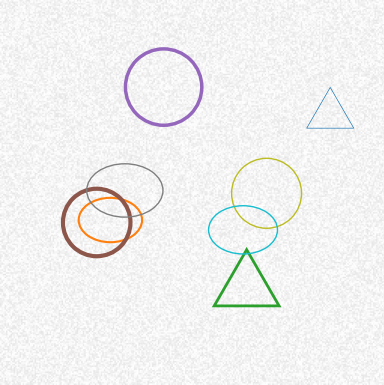[{"shape": "triangle", "thickness": 0.5, "radius": 0.35, "center": [0.858, 0.702]}, {"shape": "oval", "thickness": 1.5, "radius": 0.41, "center": [0.287, 0.429]}, {"shape": "triangle", "thickness": 2, "radius": 0.49, "center": [0.641, 0.254]}, {"shape": "circle", "thickness": 2.5, "radius": 0.5, "center": [0.425, 0.774]}, {"shape": "circle", "thickness": 3, "radius": 0.44, "center": [0.251, 0.422]}, {"shape": "oval", "thickness": 1, "radius": 0.49, "center": [0.324, 0.505]}, {"shape": "circle", "thickness": 1, "radius": 0.45, "center": [0.692, 0.498]}, {"shape": "oval", "thickness": 1, "radius": 0.45, "center": [0.631, 0.403]}]